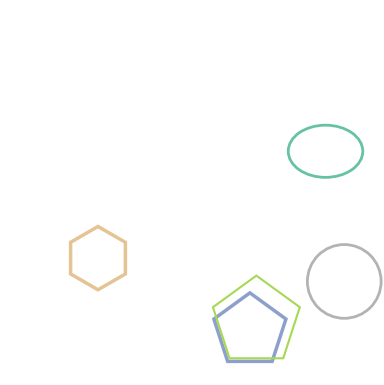[{"shape": "oval", "thickness": 2, "radius": 0.48, "center": [0.845, 0.607]}, {"shape": "pentagon", "thickness": 2.5, "radius": 0.49, "center": [0.649, 0.141]}, {"shape": "pentagon", "thickness": 1.5, "radius": 0.59, "center": [0.666, 0.165]}, {"shape": "hexagon", "thickness": 2.5, "radius": 0.41, "center": [0.255, 0.33]}, {"shape": "circle", "thickness": 2, "radius": 0.48, "center": [0.894, 0.269]}]